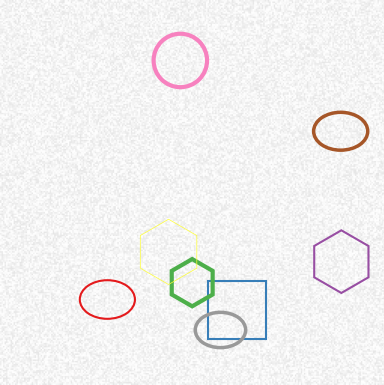[{"shape": "oval", "thickness": 1.5, "radius": 0.36, "center": [0.279, 0.222]}, {"shape": "square", "thickness": 1.5, "radius": 0.38, "center": [0.614, 0.194]}, {"shape": "hexagon", "thickness": 3, "radius": 0.31, "center": [0.499, 0.266]}, {"shape": "hexagon", "thickness": 1.5, "radius": 0.41, "center": [0.887, 0.32]}, {"shape": "hexagon", "thickness": 0.5, "radius": 0.42, "center": [0.438, 0.346]}, {"shape": "oval", "thickness": 2.5, "radius": 0.35, "center": [0.885, 0.659]}, {"shape": "circle", "thickness": 3, "radius": 0.35, "center": [0.468, 0.843]}, {"shape": "oval", "thickness": 2.5, "radius": 0.33, "center": [0.573, 0.143]}]